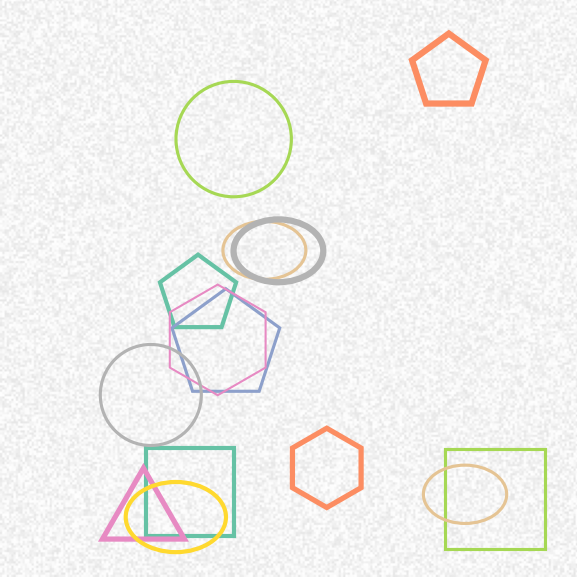[{"shape": "pentagon", "thickness": 2, "radius": 0.35, "center": [0.343, 0.489]}, {"shape": "square", "thickness": 2, "radius": 0.38, "center": [0.33, 0.147]}, {"shape": "hexagon", "thickness": 2.5, "radius": 0.34, "center": [0.566, 0.189]}, {"shape": "pentagon", "thickness": 3, "radius": 0.33, "center": [0.777, 0.874]}, {"shape": "pentagon", "thickness": 1.5, "radius": 0.49, "center": [0.391, 0.401]}, {"shape": "hexagon", "thickness": 1, "radius": 0.48, "center": [0.377, 0.411]}, {"shape": "triangle", "thickness": 2.5, "radius": 0.41, "center": [0.248, 0.107]}, {"shape": "circle", "thickness": 1.5, "radius": 0.5, "center": [0.405, 0.758]}, {"shape": "square", "thickness": 1.5, "radius": 0.43, "center": [0.857, 0.134]}, {"shape": "oval", "thickness": 2, "radius": 0.43, "center": [0.304, 0.104]}, {"shape": "oval", "thickness": 1.5, "radius": 0.36, "center": [0.805, 0.143]}, {"shape": "oval", "thickness": 1.5, "radius": 0.36, "center": [0.458, 0.566]}, {"shape": "circle", "thickness": 1.5, "radius": 0.44, "center": [0.261, 0.315]}, {"shape": "oval", "thickness": 3, "radius": 0.39, "center": [0.482, 0.565]}]